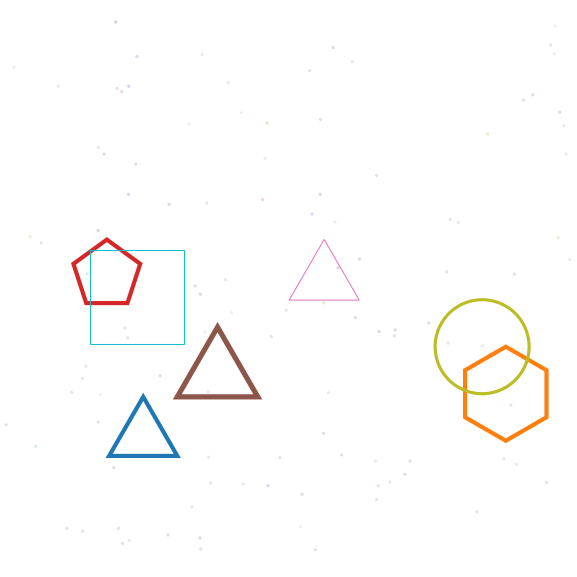[{"shape": "triangle", "thickness": 2, "radius": 0.34, "center": [0.248, 0.244]}, {"shape": "hexagon", "thickness": 2, "radius": 0.41, "center": [0.876, 0.317]}, {"shape": "pentagon", "thickness": 2, "radius": 0.3, "center": [0.185, 0.523]}, {"shape": "triangle", "thickness": 2.5, "radius": 0.4, "center": [0.377, 0.352]}, {"shape": "triangle", "thickness": 0.5, "radius": 0.35, "center": [0.561, 0.515]}, {"shape": "circle", "thickness": 1.5, "radius": 0.41, "center": [0.835, 0.399]}, {"shape": "square", "thickness": 0.5, "radius": 0.41, "center": [0.237, 0.485]}]